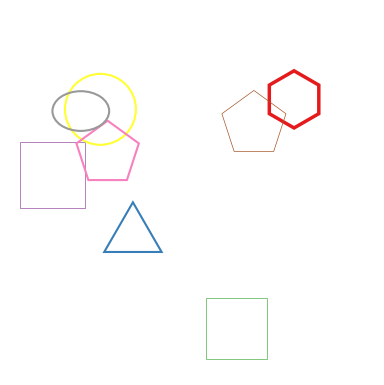[{"shape": "hexagon", "thickness": 2.5, "radius": 0.37, "center": [0.764, 0.742]}, {"shape": "triangle", "thickness": 1.5, "radius": 0.43, "center": [0.345, 0.389]}, {"shape": "square", "thickness": 0.5, "radius": 0.39, "center": [0.613, 0.147]}, {"shape": "square", "thickness": 0.5, "radius": 0.42, "center": [0.136, 0.546]}, {"shape": "circle", "thickness": 1.5, "radius": 0.46, "center": [0.261, 0.716]}, {"shape": "pentagon", "thickness": 0.5, "radius": 0.44, "center": [0.66, 0.678]}, {"shape": "pentagon", "thickness": 1.5, "radius": 0.43, "center": [0.28, 0.601]}, {"shape": "oval", "thickness": 1.5, "radius": 0.37, "center": [0.21, 0.712]}]